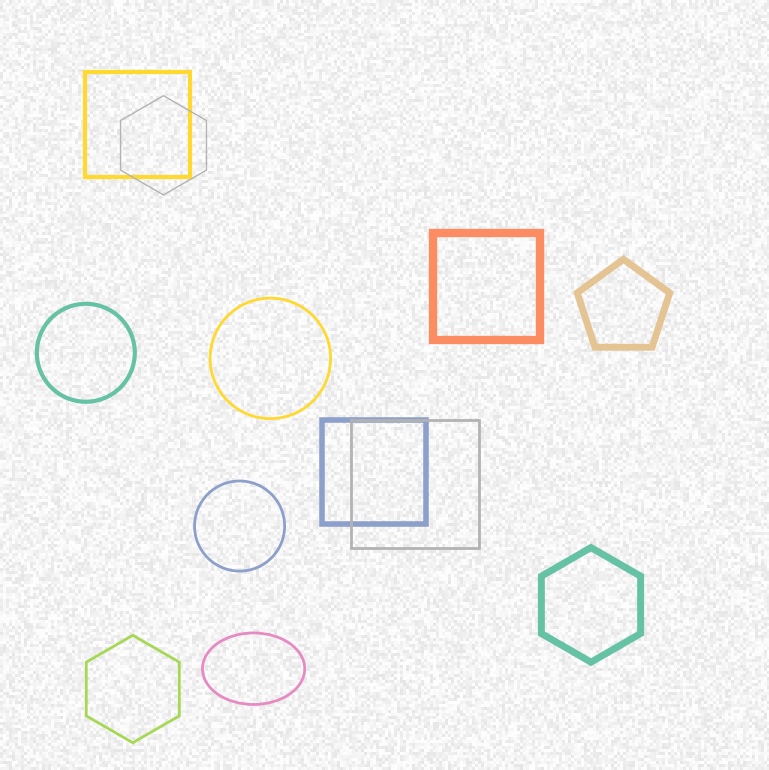[{"shape": "hexagon", "thickness": 2.5, "radius": 0.37, "center": [0.768, 0.214]}, {"shape": "circle", "thickness": 1.5, "radius": 0.32, "center": [0.111, 0.542]}, {"shape": "square", "thickness": 3, "radius": 0.35, "center": [0.632, 0.628]}, {"shape": "circle", "thickness": 1, "radius": 0.29, "center": [0.311, 0.317]}, {"shape": "square", "thickness": 2, "radius": 0.34, "center": [0.485, 0.387]}, {"shape": "oval", "thickness": 1, "radius": 0.33, "center": [0.329, 0.132]}, {"shape": "hexagon", "thickness": 1, "radius": 0.35, "center": [0.172, 0.105]}, {"shape": "circle", "thickness": 1, "radius": 0.39, "center": [0.351, 0.535]}, {"shape": "square", "thickness": 1.5, "radius": 0.34, "center": [0.179, 0.838]}, {"shape": "pentagon", "thickness": 2.5, "radius": 0.32, "center": [0.81, 0.6]}, {"shape": "hexagon", "thickness": 0.5, "radius": 0.32, "center": [0.212, 0.811]}, {"shape": "square", "thickness": 1, "radius": 0.42, "center": [0.539, 0.371]}]